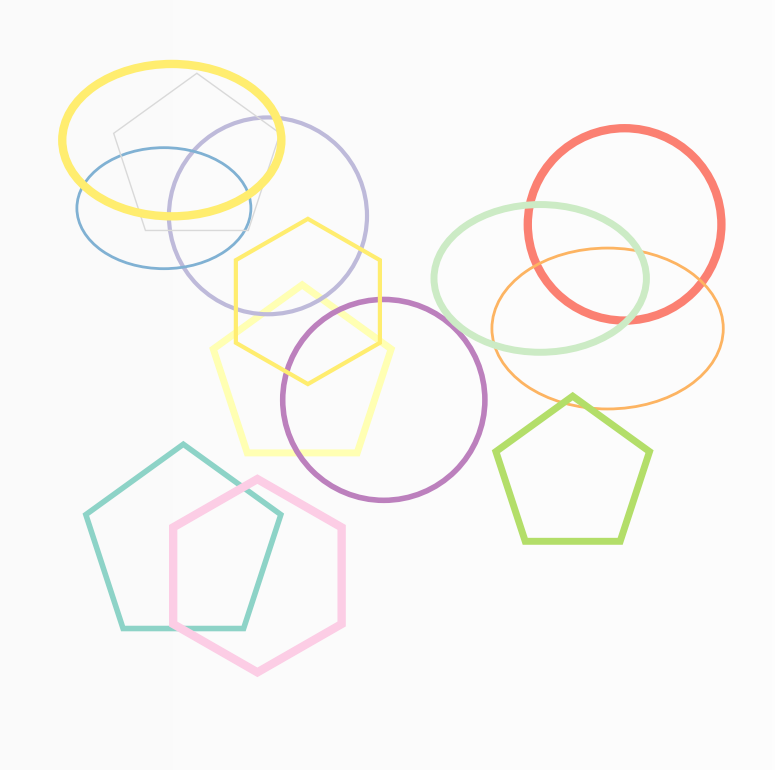[{"shape": "pentagon", "thickness": 2, "radius": 0.66, "center": [0.237, 0.291]}, {"shape": "pentagon", "thickness": 2.5, "radius": 0.6, "center": [0.39, 0.509]}, {"shape": "circle", "thickness": 1.5, "radius": 0.64, "center": [0.346, 0.72]}, {"shape": "circle", "thickness": 3, "radius": 0.62, "center": [0.806, 0.709]}, {"shape": "oval", "thickness": 1, "radius": 0.56, "center": [0.211, 0.73]}, {"shape": "oval", "thickness": 1, "radius": 0.75, "center": [0.784, 0.573]}, {"shape": "pentagon", "thickness": 2.5, "radius": 0.52, "center": [0.739, 0.381]}, {"shape": "hexagon", "thickness": 3, "radius": 0.63, "center": [0.332, 0.252]}, {"shape": "pentagon", "thickness": 0.5, "radius": 0.56, "center": [0.254, 0.792]}, {"shape": "circle", "thickness": 2, "radius": 0.65, "center": [0.495, 0.481]}, {"shape": "oval", "thickness": 2.5, "radius": 0.69, "center": [0.697, 0.638]}, {"shape": "oval", "thickness": 3, "radius": 0.71, "center": [0.222, 0.818]}, {"shape": "hexagon", "thickness": 1.5, "radius": 0.54, "center": [0.397, 0.608]}]